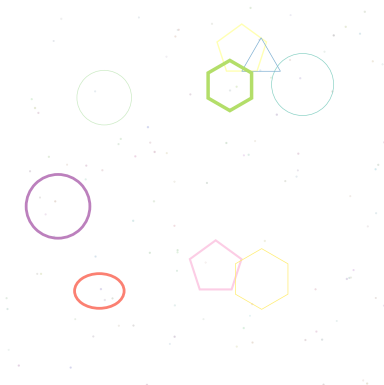[{"shape": "circle", "thickness": 0.5, "radius": 0.4, "center": [0.786, 0.78]}, {"shape": "pentagon", "thickness": 1, "radius": 0.34, "center": [0.628, 0.87]}, {"shape": "oval", "thickness": 2, "radius": 0.32, "center": [0.258, 0.244]}, {"shape": "triangle", "thickness": 0.5, "radius": 0.29, "center": [0.678, 0.844]}, {"shape": "hexagon", "thickness": 2.5, "radius": 0.33, "center": [0.597, 0.778]}, {"shape": "pentagon", "thickness": 1.5, "radius": 0.35, "center": [0.56, 0.305]}, {"shape": "circle", "thickness": 2, "radius": 0.41, "center": [0.151, 0.464]}, {"shape": "circle", "thickness": 0.5, "radius": 0.35, "center": [0.271, 0.746]}, {"shape": "hexagon", "thickness": 0.5, "radius": 0.39, "center": [0.68, 0.275]}]